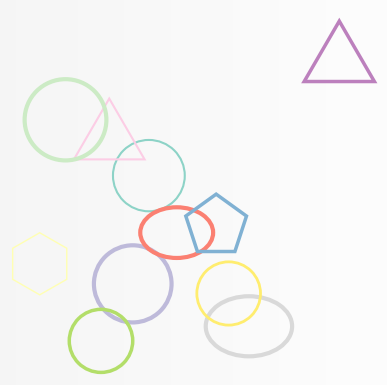[{"shape": "circle", "thickness": 1.5, "radius": 0.46, "center": [0.384, 0.544]}, {"shape": "hexagon", "thickness": 1, "radius": 0.4, "center": [0.102, 0.315]}, {"shape": "circle", "thickness": 3, "radius": 0.5, "center": [0.343, 0.263]}, {"shape": "oval", "thickness": 3, "radius": 0.47, "center": [0.456, 0.396]}, {"shape": "pentagon", "thickness": 2.5, "radius": 0.41, "center": [0.558, 0.413]}, {"shape": "circle", "thickness": 2.5, "radius": 0.41, "center": [0.261, 0.115]}, {"shape": "triangle", "thickness": 1.5, "radius": 0.53, "center": [0.282, 0.639]}, {"shape": "oval", "thickness": 3, "radius": 0.56, "center": [0.642, 0.153]}, {"shape": "triangle", "thickness": 2.5, "radius": 0.52, "center": [0.876, 0.841]}, {"shape": "circle", "thickness": 3, "radius": 0.53, "center": [0.169, 0.689]}, {"shape": "circle", "thickness": 2, "radius": 0.41, "center": [0.59, 0.238]}]